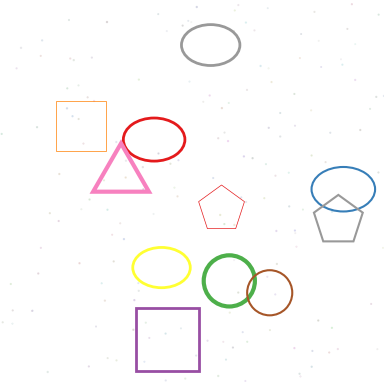[{"shape": "pentagon", "thickness": 0.5, "radius": 0.31, "center": [0.575, 0.457]}, {"shape": "oval", "thickness": 2, "radius": 0.4, "center": [0.4, 0.638]}, {"shape": "oval", "thickness": 1.5, "radius": 0.41, "center": [0.892, 0.509]}, {"shape": "circle", "thickness": 3, "radius": 0.33, "center": [0.596, 0.27]}, {"shape": "square", "thickness": 2, "radius": 0.41, "center": [0.435, 0.118]}, {"shape": "square", "thickness": 0.5, "radius": 0.32, "center": [0.212, 0.674]}, {"shape": "oval", "thickness": 2, "radius": 0.37, "center": [0.42, 0.305]}, {"shape": "circle", "thickness": 1.5, "radius": 0.29, "center": [0.701, 0.24]}, {"shape": "triangle", "thickness": 3, "radius": 0.42, "center": [0.314, 0.544]}, {"shape": "oval", "thickness": 2, "radius": 0.38, "center": [0.547, 0.883]}, {"shape": "pentagon", "thickness": 1.5, "radius": 0.33, "center": [0.879, 0.427]}]